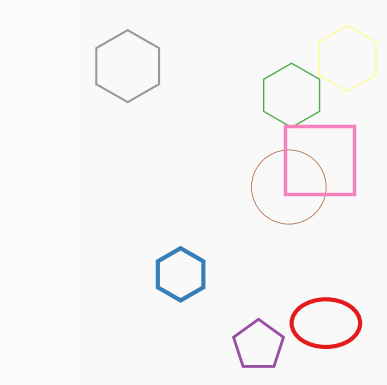[{"shape": "oval", "thickness": 3, "radius": 0.44, "center": [0.841, 0.161]}, {"shape": "hexagon", "thickness": 3, "radius": 0.34, "center": [0.466, 0.287]}, {"shape": "hexagon", "thickness": 1, "radius": 0.42, "center": [0.753, 0.752]}, {"shape": "pentagon", "thickness": 2, "radius": 0.34, "center": [0.667, 0.103]}, {"shape": "hexagon", "thickness": 0.5, "radius": 0.43, "center": [0.896, 0.848]}, {"shape": "circle", "thickness": 0.5, "radius": 0.48, "center": [0.745, 0.514]}, {"shape": "square", "thickness": 2.5, "radius": 0.44, "center": [0.824, 0.585]}, {"shape": "hexagon", "thickness": 1.5, "radius": 0.47, "center": [0.329, 0.828]}]